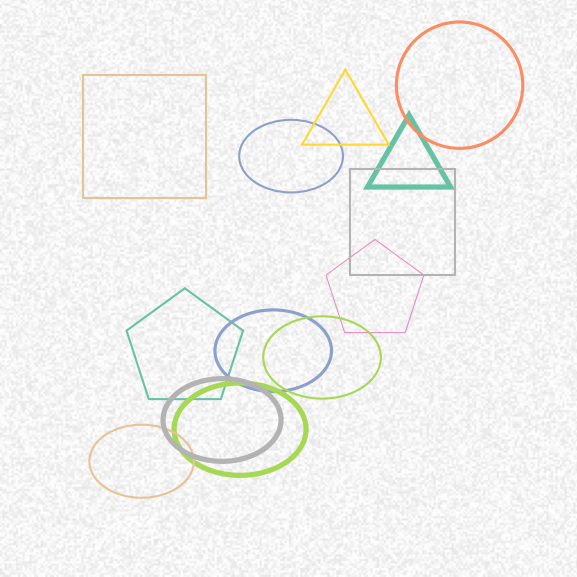[{"shape": "pentagon", "thickness": 1, "radius": 0.53, "center": [0.32, 0.394]}, {"shape": "triangle", "thickness": 2.5, "radius": 0.42, "center": [0.708, 0.717]}, {"shape": "circle", "thickness": 1.5, "radius": 0.55, "center": [0.796, 0.852]}, {"shape": "oval", "thickness": 1.5, "radius": 0.5, "center": [0.473, 0.392]}, {"shape": "oval", "thickness": 1, "radius": 0.45, "center": [0.504, 0.729]}, {"shape": "pentagon", "thickness": 0.5, "radius": 0.45, "center": [0.649, 0.495]}, {"shape": "oval", "thickness": 1, "radius": 0.51, "center": [0.558, 0.38]}, {"shape": "oval", "thickness": 2.5, "radius": 0.57, "center": [0.416, 0.256]}, {"shape": "triangle", "thickness": 1, "radius": 0.43, "center": [0.598, 0.792]}, {"shape": "oval", "thickness": 1, "radius": 0.45, "center": [0.245, 0.2]}, {"shape": "square", "thickness": 1, "radius": 0.53, "center": [0.251, 0.762]}, {"shape": "square", "thickness": 1, "radius": 0.46, "center": [0.697, 0.615]}, {"shape": "oval", "thickness": 2.5, "radius": 0.51, "center": [0.384, 0.272]}]